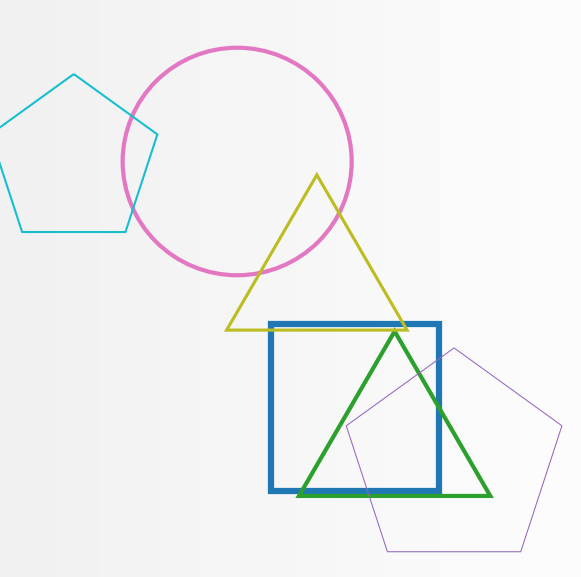[{"shape": "square", "thickness": 3, "radius": 0.72, "center": [0.61, 0.294]}, {"shape": "triangle", "thickness": 2, "radius": 0.95, "center": [0.679, 0.235]}, {"shape": "pentagon", "thickness": 0.5, "radius": 0.98, "center": [0.781, 0.202]}, {"shape": "circle", "thickness": 2, "radius": 0.98, "center": [0.408, 0.719]}, {"shape": "triangle", "thickness": 1.5, "radius": 0.9, "center": [0.545, 0.517]}, {"shape": "pentagon", "thickness": 1, "radius": 0.76, "center": [0.127, 0.72]}]